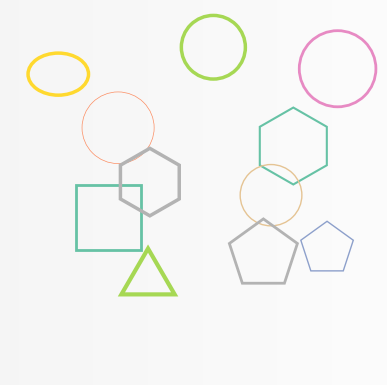[{"shape": "square", "thickness": 2, "radius": 0.42, "center": [0.279, 0.435]}, {"shape": "hexagon", "thickness": 1.5, "radius": 0.5, "center": [0.757, 0.621]}, {"shape": "circle", "thickness": 0.5, "radius": 0.47, "center": [0.305, 0.668]}, {"shape": "pentagon", "thickness": 1, "radius": 0.36, "center": [0.844, 0.354]}, {"shape": "circle", "thickness": 2, "radius": 0.49, "center": [0.871, 0.821]}, {"shape": "triangle", "thickness": 3, "radius": 0.4, "center": [0.382, 0.275]}, {"shape": "circle", "thickness": 2.5, "radius": 0.41, "center": [0.551, 0.877]}, {"shape": "oval", "thickness": 2.5, "radius": 0.39, "center": [0.15, 0.807]}, {"shape": "circle", "thickness": 1, "radius": 0.4, "center": [0.699, 0.493]}, {"shape": "pentagon", "thickness": 2, "radius": 0.46, "center": [0.68, 0.339]}, {"shape": "hexagon", "thickness": 2.5, "radius": 0.44, "center": [0.387, 0.527]}]